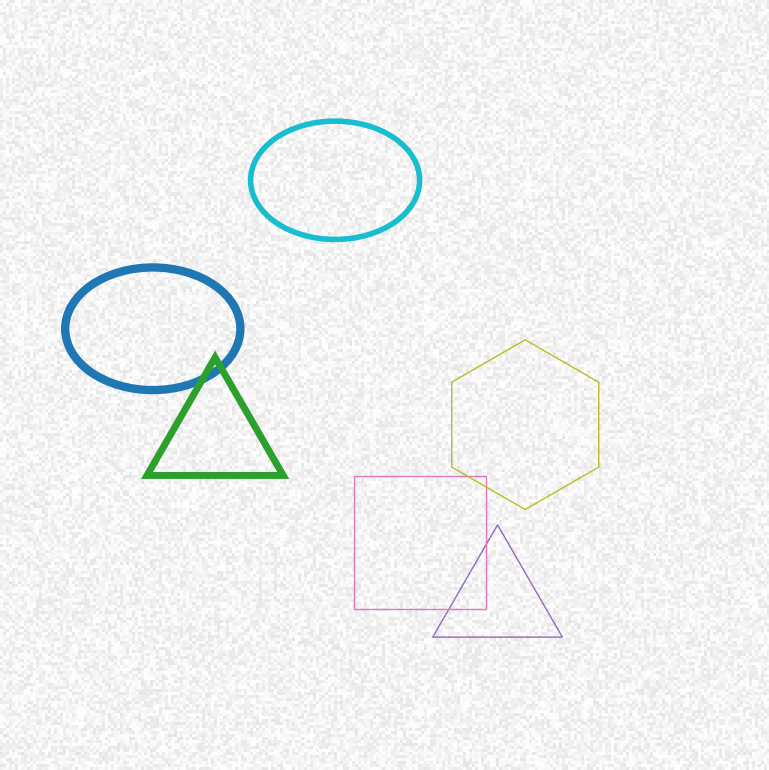[{"shape": "oval", "thickness": 3, "radius": 0.57, "center": [0.198, 0.573]}, {"shape": "triangle", "thickness": 2.5, "radius": 0.51, "center": [0.279, 0.434]}, {"shape": "triangle", "thickness": 0.5, "radius": 0.49, "center": [0.646, 0.221]}, {"shape": "square", "thickness": 0.5, "radius": 0.43, "center": [0.546, 0.295]}, {"shape": "hexagon", "thickness": 0.5, "radius": 0.55, "center": [0.682, 0.448]}, {"shape": "oval", "thickness": 2, "radius": 0.55, "center": [0.435, 0.766]}]